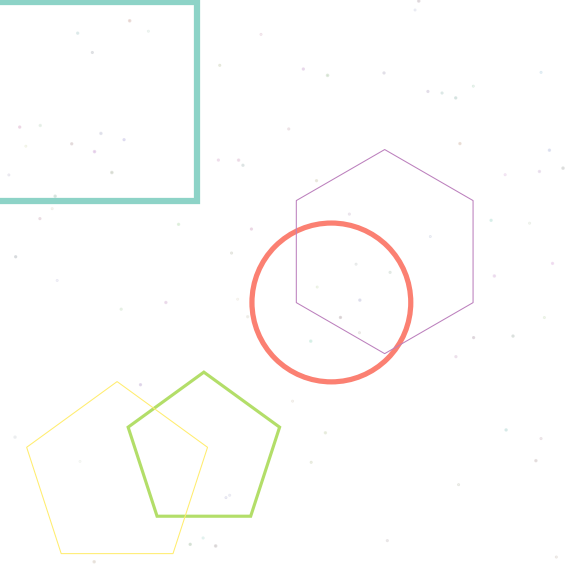[{"shape": "square", "thickness": 3, "radius": 0.86, "center": [0.169, 0.823]}, {"shape": "circle", "thickness": 2.5, "radius": 0.69, "center": [0.574, 0.475]}, {"shape": "pentagon", "thickness": 1.5, "radius": 0.69, "center": [0.353, 0.217]}, {"shape": "hexagon", "thickness": 0.5, "radius": 0.88, "center": [0.666, 0.563]}, {"shape": "pentagon", "thickness": 0.5, "radius": 0.82, "center": [0.203, 0.174]}]